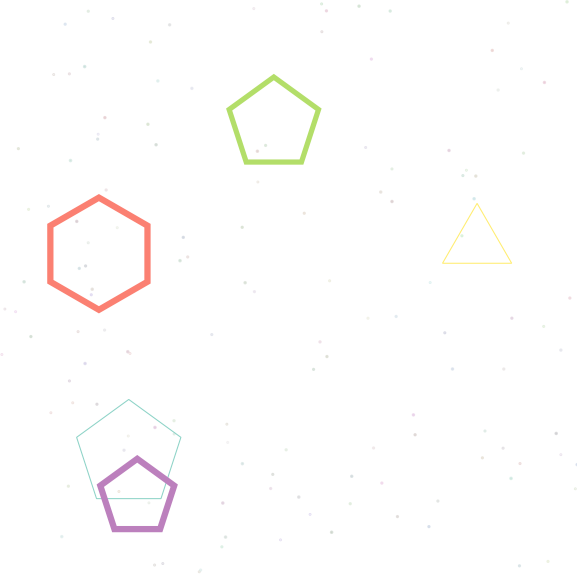[{"shape": "pentagon", "thickness": 0.5, "radius": 0.47, "center": [0.223, 0.213]}, {"shape": "hexagon", "thickness": 3, "radius": 0.49, "center": [0.171, 0.56]}, {"shape": "pentagon", "thickness": 2.5, "radius": 0.41, "center": [0.474, 0.784]}, {"shape": "pentagon", "thickness": 3, "radius": 0.34, "center": [0.238, 0.137]}, {"shape": "triangle", "thickness": 0.5, "radius": 0.35, "center": [0.826, 0.578]}]